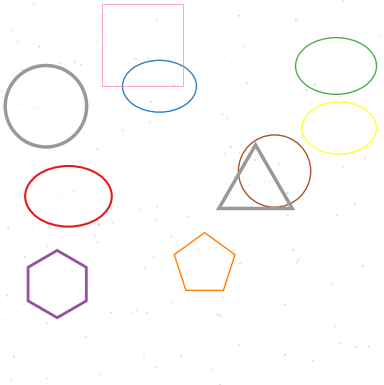[{"shape": "oval", "thickness": 1.5, "radius": 0.56, "center": [0.178, 0.49]}, {"shape": "oval", "thickness": 1, "radius": 0.48, "center": [0.414, 0.776]}, {"shape": "oval", "thickness": 1, "radius": 0.53, "center": [0.873, 0.829]}, {"shape": "hexagon", "thickness": 2, "radius": 0.44, "center": [0.149, 0.262]}, {"shape": "pentagon", "thickness": 1, "radius": 0.41, "center": [0.532, 0.313]}, {"shape": "oval", "thickness": 1, "radius": 0.48, "center": [0.881, 0.668]}, {"shape": "circle", "thickness": 1, "radius": 0.47, "center": [0.713, 0.556]}, {"shape": "square", "thickness": 0.5, "radius": 0.53, "center": [0.37, 0.882]}, {"shape": "triangle", "thickness": 2.5, "radius": 0.55, "center": [0.664, 0.514]}, {"shape": "circle", "thickness": 2.5, "radius": 0.53, "center": [0.119, 0.724]}]